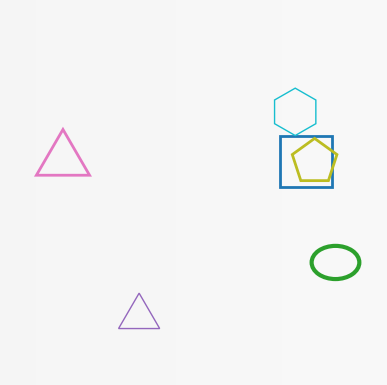[{"shape": "square", "thickness": 2, "radius": 0.33, "center": [0.79, 0.58]}, {"shape": "oval", "thickness": 3, "radius": 0.31, "center": [0.866, 0.318]}, {"shape": "triangle", "thickness": 1, "radius": 0.31, "center": [0.359, 0.177]}, {"shape": "triangle", "thickness": 2, "radius": 0.4, "center": [0.162, 0.584]}, {"shape": "pentagon", "thickness": 2, "radius": 0.3, "center": [0.812, 0.58]}, {"shape": "hexagon", "thickness": 1, "radius": 0.31, "center": [0.762, 0.71]}]